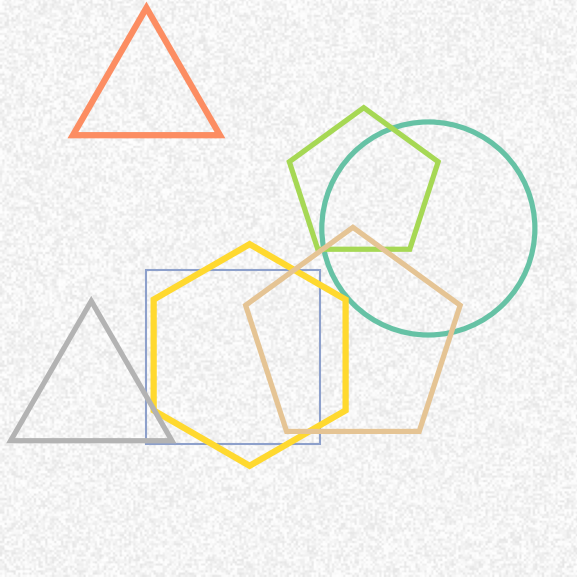[{"shape": "circle", "thickness": 2.5, "radius": 0.92, "center": [0.742, 0.604]}, {"shape": "triangle", "thickness": 3, "radius": 0.74, "center": [0.254, 0.839]}, {"shape": "square", "thickness": 1, "radius": 0.75, "center": [0.403, 0.381]}, {"shape": "pentagon", "thickness": 2.5, "radius": 0.68, "center": [0.63, 0.677]}, {"shape": "hexagon", "thickness": 3, "radius": 0.96, "center": [0.432, 0.384]}, {"shape": "pentagon", "thickness": 2.5, "radius": 0.98, "center": [0.611, 0.41]}, {"shape": "triangle", "thickness": 2.5, "radius": 0.81, "center": [0.158, 0.317]}]